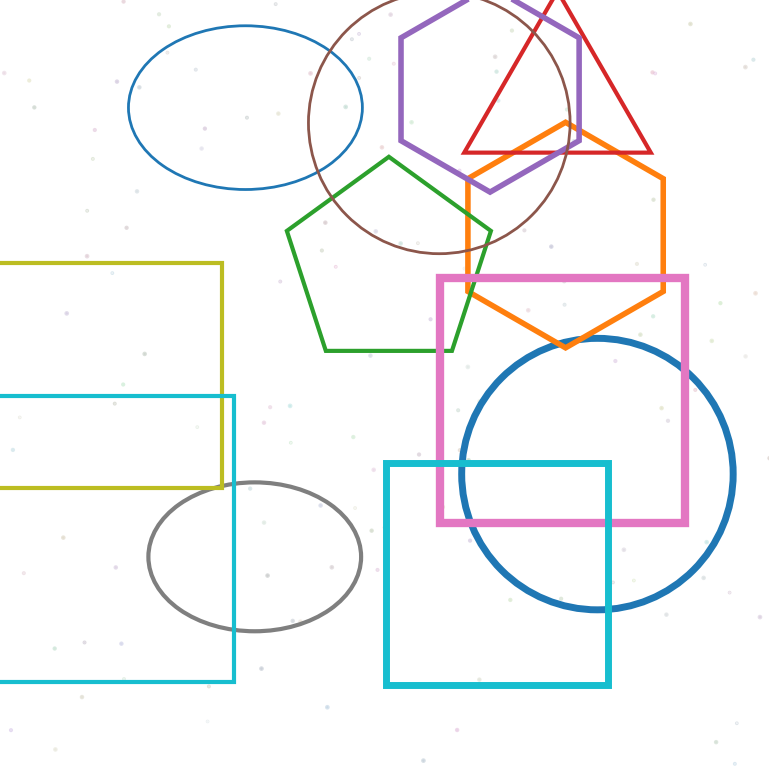[{"shape": "oval", "thickness": 1, "radius": 0.76, "center": [0.319, 0.86]}, {"shape": "circle", "thickness": 2.5, "radius": 0.88, "center": [0.776, 0.384]}, {"shape": "hexagon", "thickness": 2, "radius": 0.73, "center": [0.735, 0.695]}, {"shape": "pentagon", "thickness": 1.5, "radius": 0.7, "center": [0.505, 0.657]}, {"shape": "triangle", "thickness": 1.5, "radius": 0.7, "center": [0.724, 0.872]}, {"shape": "hexagon", "thickness": 2, "radius": 0.67, "center": [0.636, 0.884]}, {"shape": "circle", "thickness": 1, "radius": 0.85, "center": [0.57, 0.84]}, {"shape": "square", "thickness": 3, "radius": 0.8, "center": [0.731, 0.48]}, {"shape": "oval", "thickness": 1.5, "radius": 0.69, "center": [0.331, 0.277]}, {"shape": "square", "thickness": 1.5, "radius": 0.73, "center": [0.142, 0.512]}, {"shape": "square", "thickness": 2.5, "radius": 0.72, "center": [0.646, 0.255]}, {"shape": "square", "thickness": 1.5, "radius": 0.93, "center": [0.117, 0.3]}]